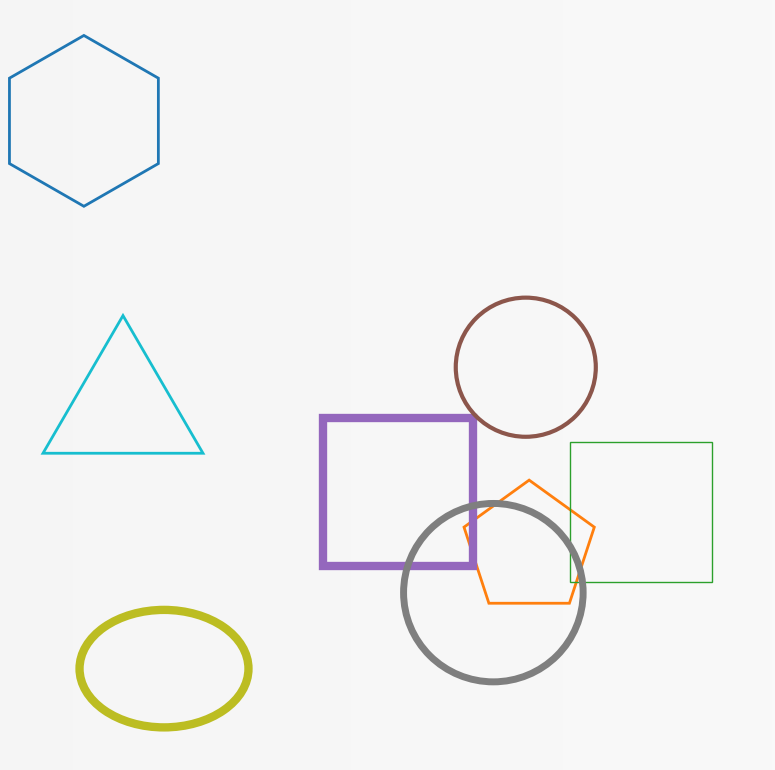[{"shape": "hexagon", "thickness": 1, "radius": 0.55, "center": [0.108, 0.843]}, {"shape": "pentagon", "thickness": 1, "radius": 0.44, "center": [0.683, 0.288]}, {"shape": "square", "thickness": 0.5, "radius": 0.46, "center": [0.827, 0.335]}, {"shape": "square", "thickness": 3, "radius": 0.48, "center": [0.514, 0.361]}, {"shape": "circle", "thickness": 1.5, "radius": 0.45, "center": [0.678, 0.523]}, {"shape": "circle", "thickness": 2.5, "radius": 0.58, "center": [0.637, 0.23]}, {"shape": "oval", "thickness": 3, "radius": 0.54, "center": [0.212, 0.132]}, {"shape": "triangle", "thickness": 1, "radius": 0.6, "center": [0.159, 0.471]}]